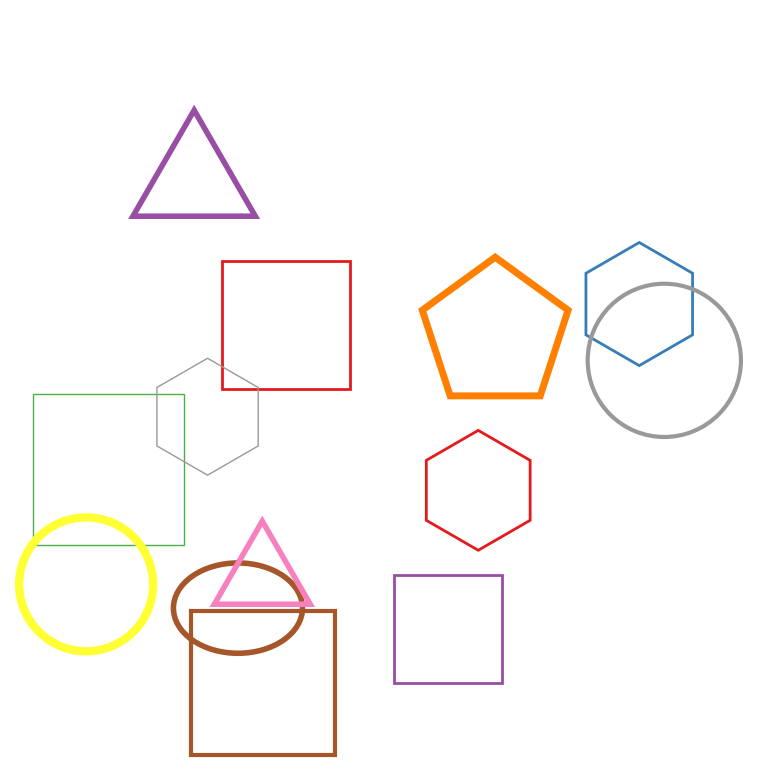[{"shape": "square", "thickness": 1, "radius": 0.42, "center": [0.371, 0.578]}, {"shape": "hexagon", "thickness": 1, "radius": 0.39, "center": [0.621, 0.363]}, {"shape": "hexagon", "thickness": 1, "radius": 0.4, "center": [0.83, 0.605]}, {"shape": "square", "thickness": 0.5, "radius": 0.49, "center": [0.141, 0.39]}, {"shape": "square", "thickness": 1, "radius": 0.35, "center": [0.582, 0.183]}, {"shape": "triangle", "thickness": 2, "radius": 0.46, "center": [0.252, 0.765]}, {"shape": "pentagon", "thickness": 2.5, "radius": 0.5, "center": [0.643, 0.566]}, {"shape": "circle", "thickness": 3, "radius": 0.43, "center": [0.112, 0.241]}, {"shape": "oval", "thickness": 2, "radius": 0.42, "center": [0.309, 0.21]}, {"shape": "square", "thickness": 1.5, "radius": 0.47, "center": [0.341, 0.113]}, {"shape": "triangle", "thickness": 2, "radius": 0.36, "center": [0.341, 0.251]}, {"shape": "hexagon", "thickness": 0.5, "radius": 0.38, "center": [0.27, 0.459]}, {"shape": "circle", "thickness": 1.5, "radius": 0.5, "center": [0.863, 0.532]}]